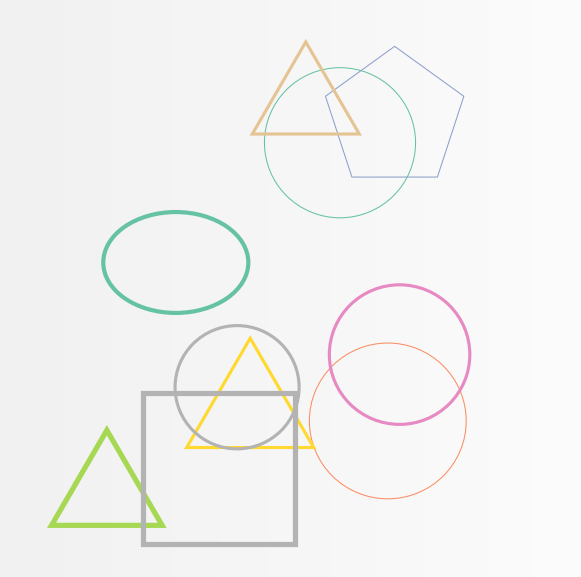[{"shape": "circle", "thickness": 0.5, "radius": 0.65, "center": [0.585, 0.752]}, {"shape": "oval", "thickness": 2, "radius": 0.62, "center": [0.302, 0.545]}, {"shape": "circle", "thickness": 0.5, "radius": 0.67, "center": [0.667, 0.27]}, {"shape": "pentagon", "thickness": 0.5, "radius": 0.63, "center": [0.679, 0.794]}, {"shape": "circle", "thickness": 1.5, "radius": 0.6, "center": [0.687, 0.385]}, {"shape": "triangle", "thickness": 2.5, "radius": 0.55, "center": [0.184, 0.144]}, {"shape": "triangle", "thickness": 1.5, "radius": 0.63, "center": [0.43, 0.287]}, {"shape": "triangle", "thickness": 1.5, "radius": 0.53, "center": [0.526, 0.82]}, {"shape": "square", "thickness": 2.5, "radius": 0.66, "center": [0.376, 0.187]}, {"shape": "circle", "thickness": 1.5, "radius": 0.53, "center": [0.408, 0.329]}]